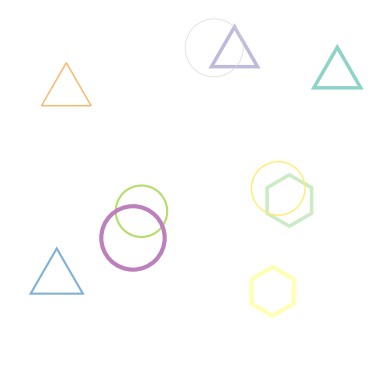[{"shape": "triangle", "thickness": 2.5, "radius": 0.35, "center": [0.876, 0.807]}, {"shape": "hexagon", "thickness": 3, "radius": 0.32, "center": [0.708, 0.243]}, {"shape": "triangle", "thickness": 2.5, "radius": 0.35, "center": [0.609, 0.861]}, {"shape": "triangle", "thickness": 1.5, "radius": 0.39, "center": [0.147, 0.276]}, {"shape": "triangle", "thickness": 1, "radius": 0.37, "center": [0.172, 0.763]}, {"shape": "circle", "thickness": 1.5, "radius": 0.33, "center": [0.367, 0.451]}, {"shape": "circle", "thickness": 0.5, "radius": 0.38, "center": [0.556, 0.876]}, {"shape": "circle", "thickness": 3, "radius": 0.41, "center": [0.345, 0.382]}, {"shape": "hexagon", "thickness": 2.5, "radius": 0.33, "center": [0.752, 0.479]}, {"shape": "circle", "thickness": 1, "radius": 0.35, "center": [0.723, 0.511]}]